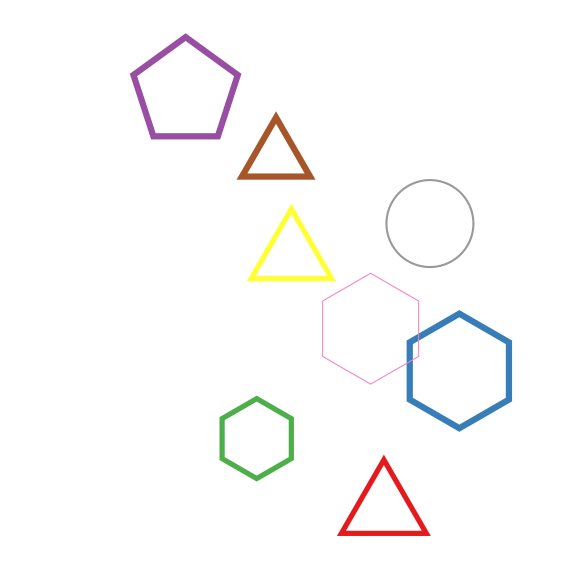[{"shape": "triangle", "thickness": 2.5, "radius": 0.42, "center": [0.665, 0.118]}, {"shape": "hexagon", "thickness": 3, "radius": 0.5, "center": [0.795, 0.357]}, {"shape": "hexagon", "thickness": 2.5, "radius": 0.35, "center": [0.445, 0.24]}, {"shape": "pentagon", "thickness": 3, "radius": 0.47, "center": [0.321, 0.84]}, {"shape": "triangle", "thickness": 2.5, "radius": 0.4, "center": [0.505, 0.557]}, {"shape": "triangle", "thickness": 3, "radius": 0.34, "center": [0.478, 0.727]}, {"shape": "hexagon", "thickness": 0.5, "radius": 0.48, "center": [0.642, 0.43]}, {"shape": "circle", "thickness": 1, "radius": 0.38, "center": [0.744, 0.612]}]